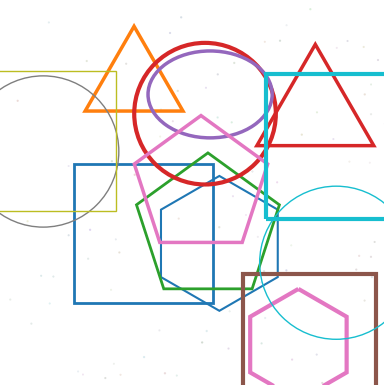[{"shape": "square", "thickness": 2, "radius": 0.9, "center": [0.372, 0.394]}, {"shape": "hexagon", "thickness": 1.5, "radius": 0.88, "center": [0.57, 0.368]}, {"shape": "triangle", "thickness": 2.5, "radius": 0.73, "center": [0.348, 0.785]}, {"shape": "pentagon", "thickness": 2, "radius": 0.98, "center": [0.54, 0.408]}, {"shape": "triangle", "thickness": 2.5, "radius": 0.88, "center": [0.819, 0.709]}, {"shape": "circle", "thickness": 3, "radius": 0.92, "center": [0.533, 0.705]}, {"shape": "oval", "thickness": 2.5, "radius": 0.81, "center": [0.546, 0.755]}, {"shape": "square", "thickness": 3, "radius": 0.86, "center": [0.804, 0.115]}, {"shape": "pentagon", "thickness": 2.5, "radius": 0.91, "center": [0.522, 0.518]}, {"shape": "hexagon", "thickness": 3, "radius": 0.72, "center": [0.775, 0.105]}, {"shape": "circle", "thickness": 1, "radius": 0.98, "center": [0.112, 0.607]}, {"shape": "square", "thickness": 1, "radius": 0.91, "center": [0.118, 0.634]}, {"shape": "circle", "thickness": 1, "radius": 0.99, "center": [0.873, 0.318]}, {"shape": "square", "thickness": 3, "radius": 0.94, "center": [0.878, 0.619]}]